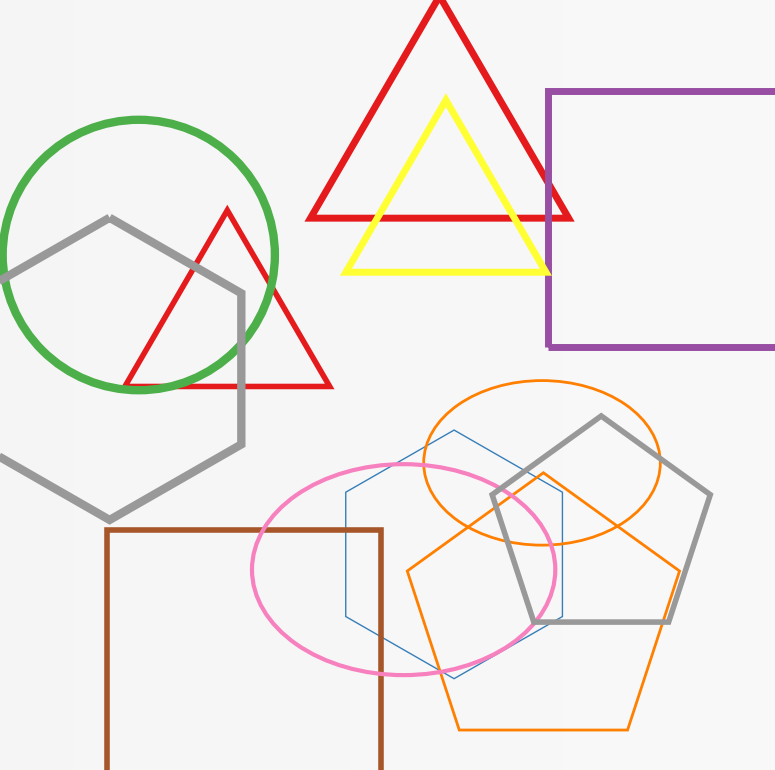[{"shape": "triangle", "thickness": 2.5, "radius": 0.96, "center": [0.567, 0.813]}, {"shape": "triangle", "thickness": 2, "radius": 0.76, "center": [0.293, 0.574]}, {"shape": "hexagon", "thickness": 0.5, "radius": 0.81, "center": [0.586, 0.28]}, {"shape": "circle", "thickness": 3, "radius": 0.88, "center": [0.179, 0.669]}, {"shape": "square", "thickness": 2.5, "radius": 0.83, "center": [0.873, 0.715]}, {"shape": "pentagon", "thickness": 1, "radius": 0.92, "center": [0.701, 0.201]}, {"shape": "oval", "thickness": 1, "radius": 0.76, "center": [0.699, 0.399]}, {"shape": "triangle", "thickness": 2.5, "radius": 0.74, "center": [0.575, 0.721]}, {"shape": "square", "thickness": 2, "radius": 0.88, "center": [0.315, 0.135]}, {"shape": "oval", "thickness": 1.5, "radius": 0.98, "center": [0.521, 0.26]}, {"shape": "hexagon", "thickness": 3, "radius": 0.98, "center": [0.141, 0.521]}, {"shape": "pentagon", "thickness": 2, "radius": 0.74, "center": [0.776, 0.312]}]